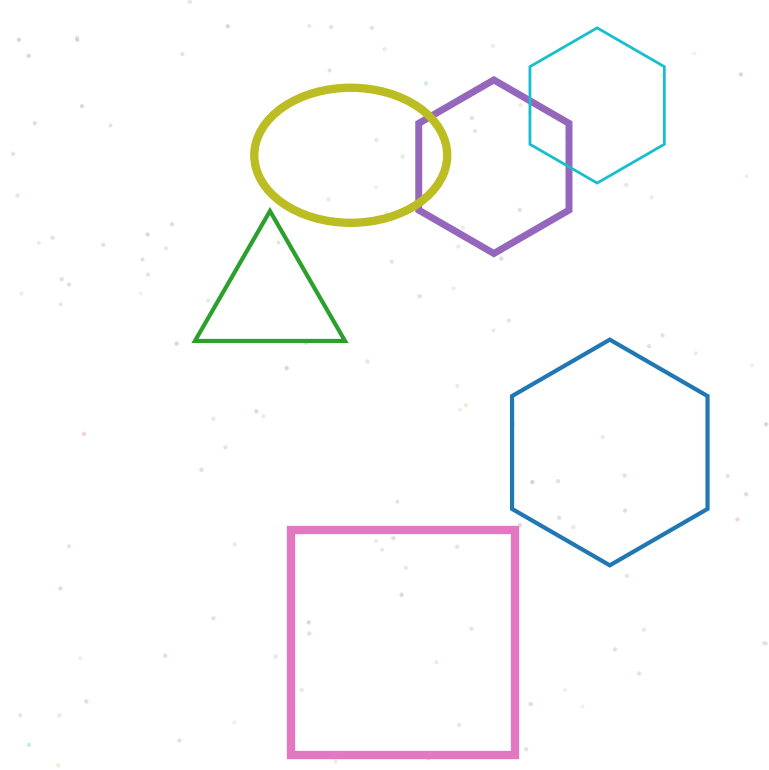[{"shape": "hexagon", "thickness": 1.5, "radius": 0.73, "center": [0.792, 0.412]}, {"shape": "triangle", "thickness": 1.5, "radius": 0.56, "center": [0.351, 0.613]}, {"shape": "hexagon", "thickness": 2.5, "radius": 0.56, "center": [0.641, 0.783]}, {"shape": "square", "thickness": 3, "radius": 0.73, "center": [0.523, 0.166]}, {"shape": "oval", "thickness": 3, "radius": 0.63, "center": [0.456, 0.798]}, {"shape": "hexagon", "thickness": 1, "radius": 0.5, "center": [0.776, 0.863]}]